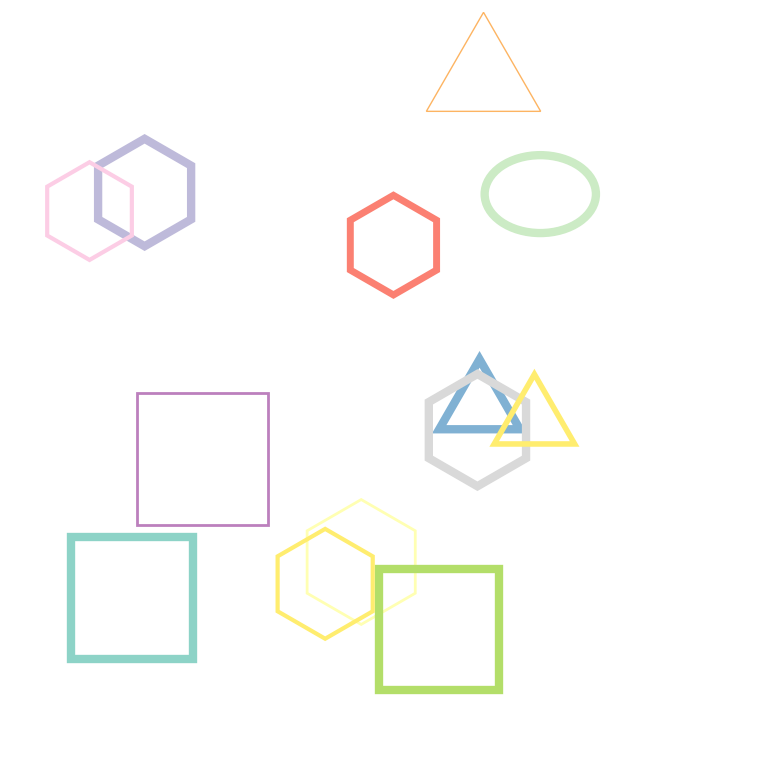[{"shape": "square", "thickness": 3, "radius": 0.39, "center": [0.171, 0.223]}, {"shape": "hexagon", "thickness": 1, "radius": 0.41, "center": [0.469, 0.27]}, {"shape": "hexagon", "thickness": 3, "radius": 0.35, "center": [0.188, 0.75]}, {"shape": "hexagon", "thickness": 2.5, "radius": 0.32, "center": [0.511, 0.682]}, {"shape": "triangle", "thickness": 3, "radius": 0.3, "center": [0.623, 0.473]}, {"shape": "triangle", "thickness": 0.5, "radius": 0.43, "center": [0.628, 0.898]}, {"shape": "square", "thickness": 3, "radius": 0.39, "center": [0.57, 0.182]}, {"shape": "hexagon", "thickness": 1.5, "radius": 0.32, "center": [0.116, 0.726]}, {"shape": "hexagon", "thickness": 3, "radius": 0.36, "center": [0.62, 0.441]}, {"shape": "square", "thickness": 1, "radius": 0.43, "center": [0.263, 0.404]}, {"shape": "oval", "thickness": 3, "radius": 0.36, "center": [0.702, 0.748]}, {"shape": "triangle", "thickness": 2, "radius": 0.3, "center": [0.694, 0.454]}, {"shape": "hexagon", "thickness": 1.5, "radius": 0.36, "center": [0.422, 0.242]}]